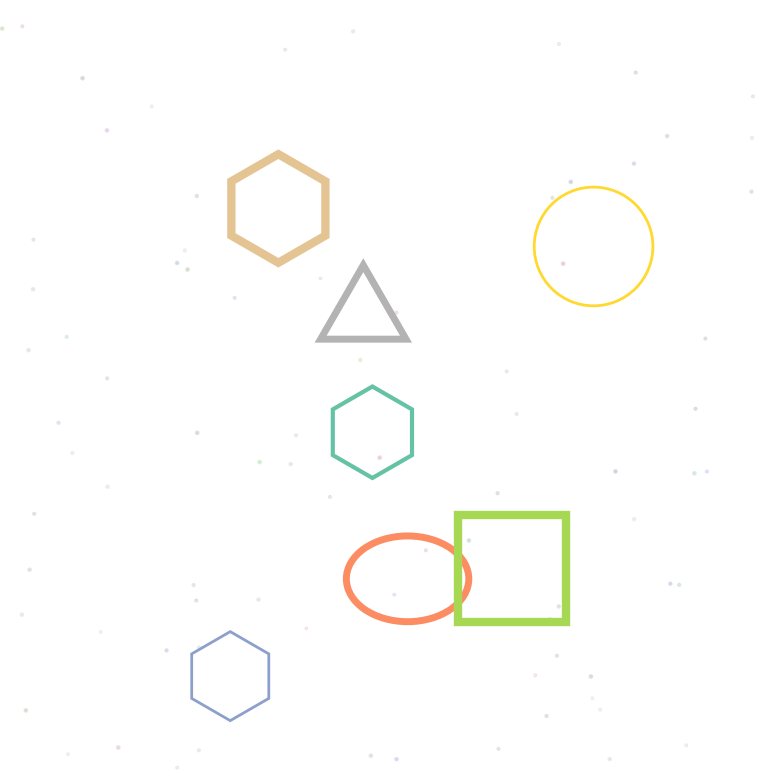[{"shape": "hexagon", "thickness": 1.5, "radius": 0.3, "center": [0.484, 0.439]}, {"shape": "oval", "thickness": 2.5, "radius": 0.4, "center": [0.529, 0.248]}, {"shape": "hexagon", "thickness": 1, "radius": 0.29, "center": [0.299, 0.122]}, {"shape": "square", "thickness": 3, "radius": 0.35, "center": [0.665, 0.262]}, {"shape": "circle", "thickness": 1, "radius": 0.39, "center": [0.771, 0.68]}, {"shape": "hexagon", "thickness": 3, "radius": 0.35, "center": [0.362, 0.729]}, {"shape": "triangle", "thickness": 2.5, "radius": 0.32, "center": [0.472, 0.592]}]